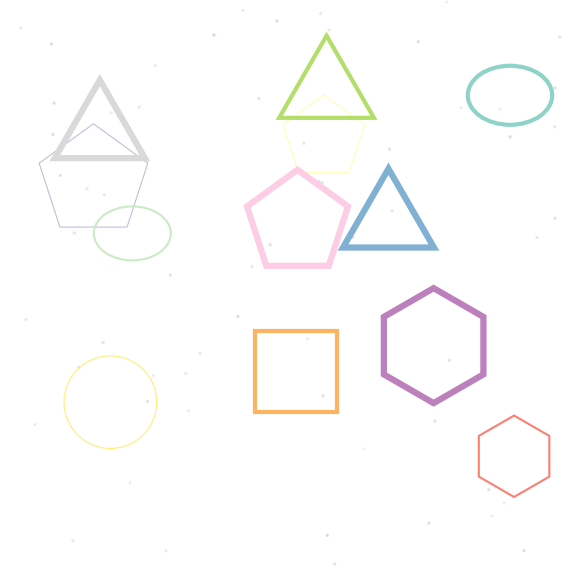[{"shape": "oval", "thickness": 2, "radius": 0.37, "center": [0.883, 0.834]}, {"shape": "pentagon", "thickness": 0.5, "radius": 0.37, "center": [0.561, 0.76]}, {"shape": "pentagon", "thickness": 0.5, "radius": 0.49, "center": [0.162, 0.686]}, {"shape": "hexagon", "thickness": 1, "radius": 0.35, "center": [0.89, 0.209]}, {"shape": "triangle", "thickness": 3, "radius": 0.45, "center": [0.673, 0.616]}, {"shape": "square", "thickness": 2, "radius": 0.35, "center": [0.513, 0.356]}, {"shape": "triangle", "thickness": 2, "radius": 0.47, "center": [0.565, 0.842]}, {"shape": "pentagon", "thickness": 3, "radius": 0.46, "center": [0.515, 0.613]}, {"shape": "triangle", "thickness": 3, "radius": 0.45, "center": [0.173, 0.77]}, {"shape": "hexagon", "thickness": 3, "radius": 0.5, "center": [0.751, 0.401]}, {"shape": "oval", "thickness": 1, "radius": 0.33, "center": [0.229, 0.595]}, {"shape": "circle", "thickness": 0.5, "radius": 0.4, "center": [0.191, 0.303]}]